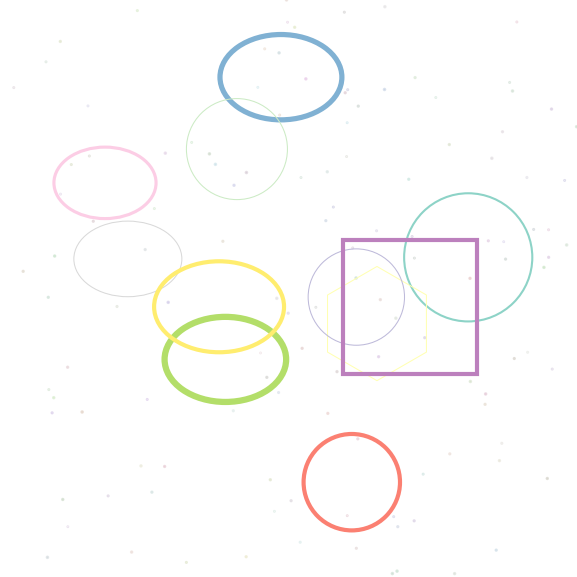[{"shape": "circle", "thickness": 1, "radius": 0.55, "center": [0.811, 0.554]}, {"shape": "hexagon", "thickness": 0.5, "radius": 0.49, "center": [0.653, 0.439]}, {"shape": "circle", "thickness": 0.5, "radius": 0.42, "center": [0.617, 0.485]}, {"shape": "circle", "thickness": 2, "radius": 0.42, "center": [0.609, 0.164]}, {"shape": "oval", "thickness": 2.5, "radius": 0.53, "center": [0.486, 0.865]}, {"shape": "oval", "thickness": 3, "radius": 0.53, "center": [0.39, 0.377]}, {"shape": "oval", "thickness": 1.5, "radius": 0.44, "center": [0.182, 0.682]}, {"shape": "oval", "thickness": 0.5, "radius": 0.47, "center": [0.221, 0.551]}, {"shape": "square", "thickness": 2, "radius": 0.58, "center": [0.71, 0.468]}, {"shape": "circle", "thickness": 0.5, "radius": 0.44, "center": [0.41, 0.741]}, {"shape": "oval", "thickness": 2, "radius": 0.56, "center": [0.379, 0.468]}]